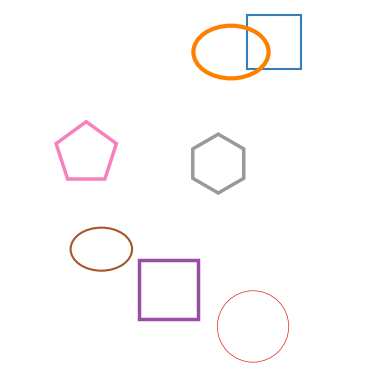[{"shape": "circle", "thickness": 0.5, "radius": 0.46, "center": [0.657, 0.152]}, {"shape": "square", "thickness": 1.5, "radius": 0.35, "center": [0.711, 0.891]}, {"shape": "square", "thickness": 2.5, "radius": 0.38, "center": [0.437, 0.248]}, {"shape": "oval", "thickness": 3, "radius": 0.49, "center": [0.6, 0.865]}, {"shape": "oval", "thickness": 1.5, "radius": 0.4, "center": [0.263, 0.353]}, {"shape": "pentagon", "thickness": 2.5, "radius": 0.41, "center": [0.224, 0.602]}, {"shape": "hexagon", "thickness": 2.5, "radius": 0.38, "center": [0.567, 0.575]}]